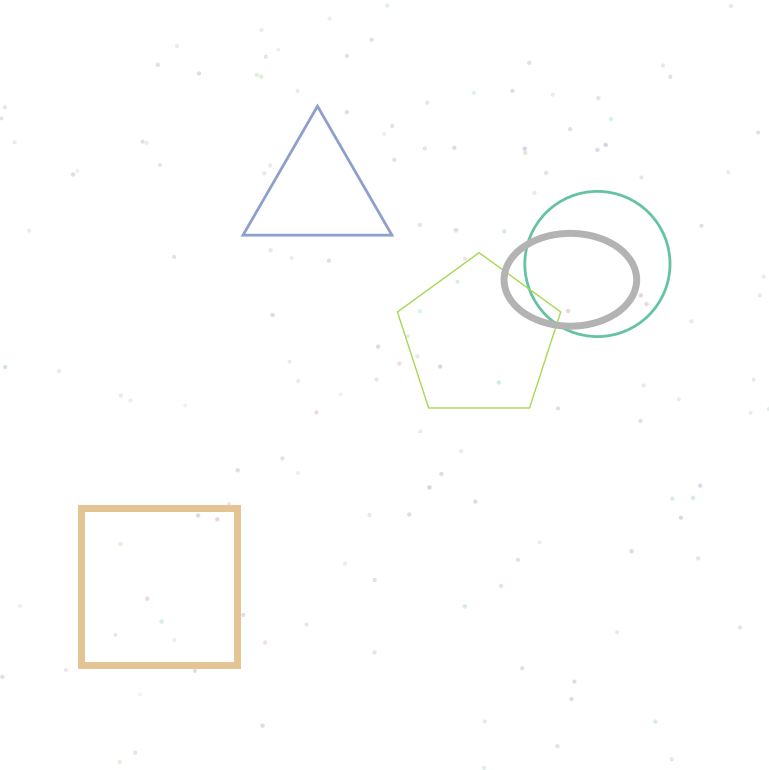[{"shape": "circle", "thickness": 1, "radius": 0.47, "center": [0.776, 0.657]}, {"shape": "triangle", "thickness": 1, "radius": 0.56, "center": [0.412, 0.75]}, {"shape": "pentagon", "thickness": 0.5, "radius": 0.56, "center": [0.622, 0.56]}, {"shape": "square", "thickness": 2.5, "radius": 0.51, "center": [0.206, 0.238]}, {"shape": "oval", "thickness": 2.5, "radius": 0.43, "center": [0.741, 0.637]}]